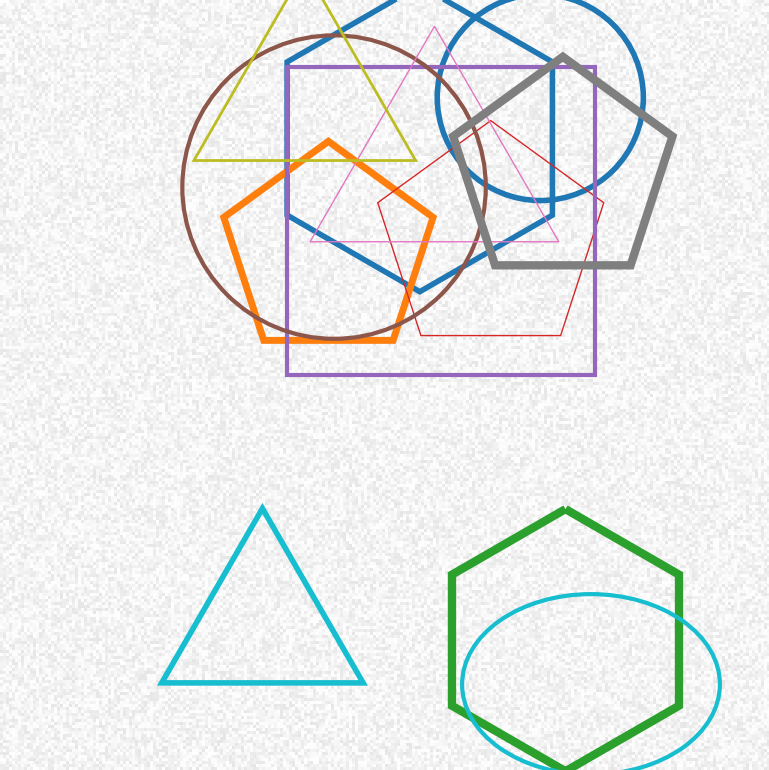[{"shape": "hexagon", "thickness": 2, "radius": 0.99, "center": [0.545, 0.82]}, {"shape": "circle", "thickness": 2, "radius": 0.67, "center": [0.702, 0.873]}, {"shape": "pentagon", "thickness": 2.5, "radius": 0.71, "center": [0.427, 0.674]}, {"shape": "hexagon", "thickness": 3, "radius": 0.85, "center": [0.734, 0.169]}, {"shape": "pentagon", "thickness": 0.5, "radius": 0.77, "center": [0.637, 0.689]}, {"shape": "square", "thickness": 1.5, "radius": 1.0, "center": [0.573, 0.713]}, {"shape": "circle", "thickness": 1.5, "radius": 0.99, "center": [0.434, 0.757]}, {"shape": "triangle", "thickness": 0.5, "radius": 0.93, "center": [0.564, 0.779]}, {"shape": "pentagon", "thickness": 3, "radius": 0.75, "center": [0.731, 0.777]}, {"shape": "triangle", "thickness": 1, "radius": 0.83, "center": [0.396, 0.875]}, {"shape": "triangle", "thickness": 2, "radius": 0.76, "center": [0.341, 0.189]}, {"shape": "oval", "thickness": 1.5, "radius": 0.84, "center": [0.768, 0.111]}]